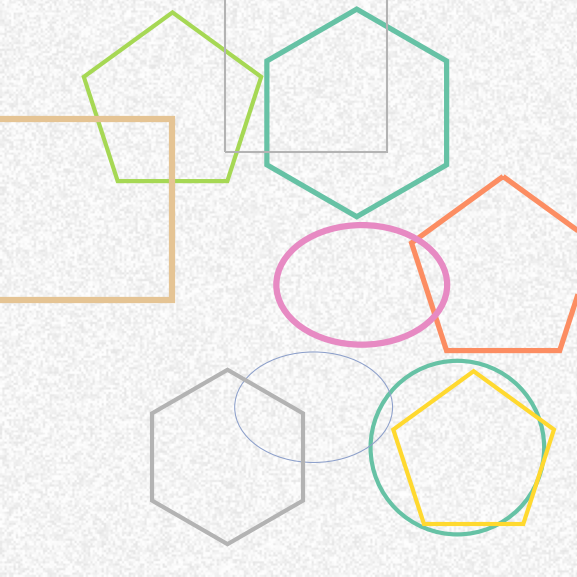[{"shape": "circle", "thickness": 2, "radius": 0.75, "center": [0.792, 0.224]}, {"shape": "hexagon", "thickness": 2.5, "radius": 0.9, "center": [0.618, 0.804]}, {"shape": "pentagon", "thickness": 2.5, "radius": 0.83, "center": [0.871, 0.527]}, {"shape": "oval", "thickness": 0.5, "radius": 0.68, "center": [0.543, 0.294]}, {"shape": "oval", "thickness": 3, "radius": 0.74, "center": [0.626, 0.506]}, {"shape": "pentagon", "thickness": 2, "radius": 0.81, "center": [0.299, 0.816]}, {"shape": "pentagon", "thickness": 2, "radius": 0.73, "center": [0.82, 0.21]}, {"shape": "square", "thickness": 3, "radius": 0.78, "center": [0.141, 0.636]}, {"shape": "hexagon", "thickness": 2, "radius": 0.75, "center": [0.394, 0.208]}, {"shape": "square", "thickness": 1, "radius": 0.7, "center": [0.53, 0.875]}]